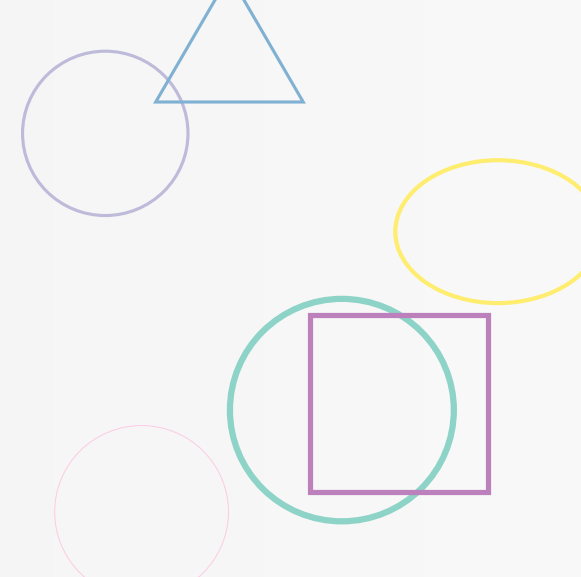[{"shape": "circle", "thickness": 3, "radius": 0.96, "center": [0.588, 0.289]}, {"shape": "circle", "thickness": 1.5, "radius": 0.71, "center": [0.181, 0.768]}, {"shape": "triangle", "thickness": 1.5, "radius": 0.73, "center": [0.395, 0.896]}, {"shape": "circle", "thickness": 0.5, "radius": 0.75, "center": [0.244, 0.113]}, {"shape": "square", "thickness": 2.5, "radius": 0.77, "center": [0.687, 0.3]}, {"shape": "oval", "thickness": 2, "radius": 0.88, "center": [0.857, 0.598]}]